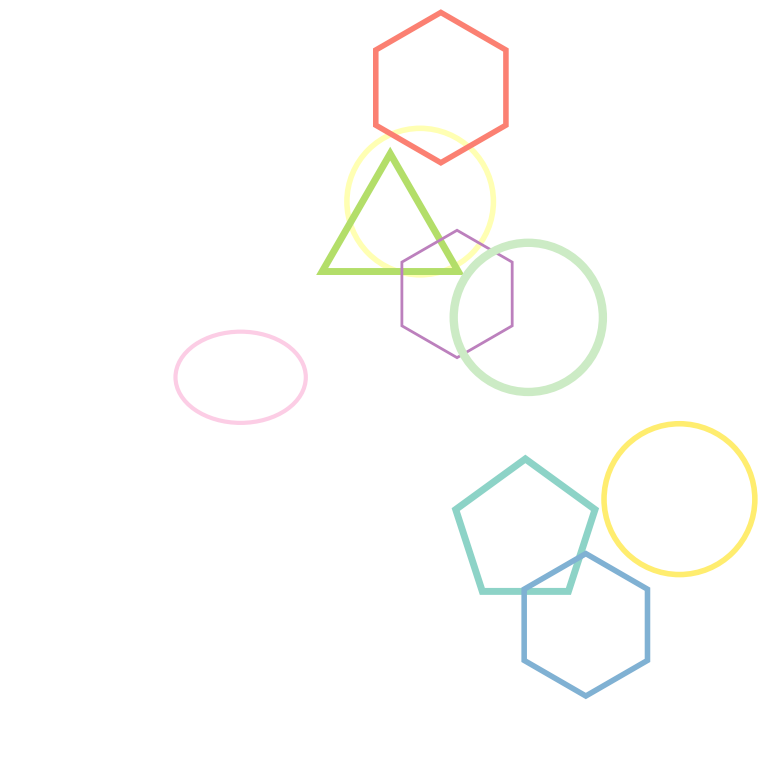[{"shape": "pentagon", "thickness": 2.5, "radius": 0.48, "center": [0.682, 0.309]}, {"shape": "circle", "thickness": 2, "radius": 0.48, "center": [0.546, 0.738]}, {"shape": "hexagon", "thickness": 2, "radius": 0.49, "center": [0.573, 0.886]}, {"shape": "hexagon", "thickness": 2, "radius": 0.46, "center": [0.761, 0.189]}, {"shape": "triangle", "thickness": 2.5, "radius": 0.51, "center": [0.507, 0.698]}, {"shape": "oval", "thickness": 1.5, "radius": 0.42, "center": [0.313, 0.51]}, {"shape": "hexagon", "thickness": 1, "radius": 0.41, "center": [0.594, 0.618]}, {"shape": "circle", "thickness": 3, "radius": 0.48, "center": [0.686, 0.588]}, {"shape": "circle", "thickness": 2, "radius": 0.49, "center": [0.882, 0.352]}]